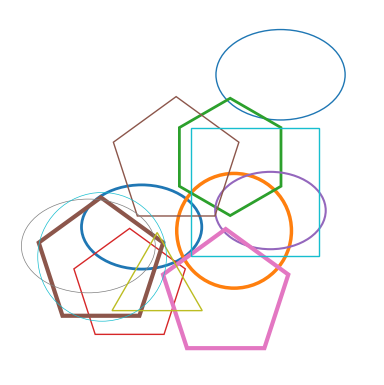[{"shape": "oval", "thickness": 2, "radius": 0.78, "center": [0.368, 0.41]}, {"shape": "oval", "thickness": 1, "radius": 0.84, "center": [0.729, 0.806]}, {"shape": "circle", "thickness": 2.5, "radius": 0.74, "center": [0.608, 0.401]}, {"shape": "hexagon", "thickness": 2, "radius": 0.76, "center": [0.598, 0.592]}, {"shape": "pentagon", "thickness": 1, "radius": 0.76, "center": [0.337, 0.255]}, {"shape": "oval", "thickness": 1.5, "radius": 0.72, "center": [0.702, 0.453]}, {"shape": "pentagon", "thickness": 1, "radius": 0.86, "center": [0.457, 0.578]}, {"shape": "pentagon", "thickness": 3, "radius": 0.85, "center": [0.262, 0.317]}, {"shape": "pentagon", "thickness": 3, "radius": 0.86, "center": [0.586, 0.234]}, {"shape": "oval", "thickness": 0.5, "radius": 0.87, "center": [0.229, 0.361]}, {"shape": "triangle", "thickness": 1, "radius": 0.68, "center": [0.408, 0.261]}, {"shape": "circle", "thickness": 0.5, "radius": 0.84, "center": [0.265, 0.333]}, {"shape": "square", "thickness": 1, "radius": 0.83, "center": [0.663, 0.5]}]